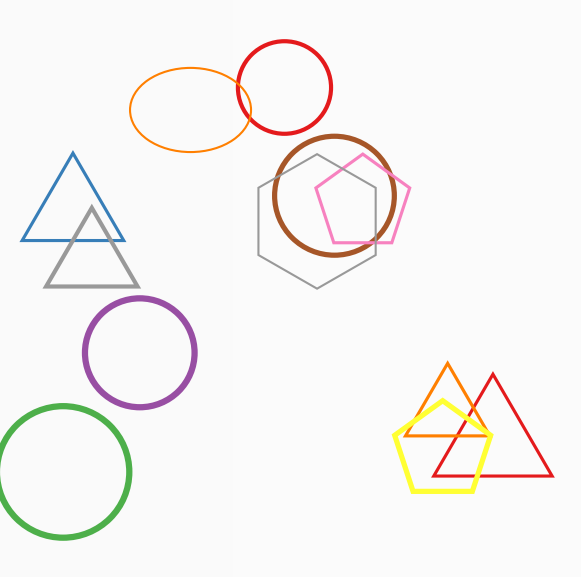[{"shape": "triangle", "thickness": 1.5, "radius": 0.59, "center": [0.848, 0.234]}, {"shape": "circle", "thickness": 2, "radius": 0.4, "center": [0.489, 0.848]}, {"shape": "triangle", "thickness": 1.5, "radius": 0.5, "center": [0.126, 0.633]}, {"shape": "circle", "thickness": 3, "radius": 0.57, "center": [0.109, 0.182]}, {"shape": "circle", "thickness": 3, "radius": 0.47, "center": [0.24, 0.388]}, {"shape": "triangle", "thickness": 1.5, "radius": 0.42, "center": [0.77, 0.286]}, {"shape": "oval", "thickness": 1, "radius": 0.52, "center": [0.328, 0.809]}, {"shape": "pentagon", "thickness": 2.5, "radius": 0.43, "center": [0.762, 0.219]}, {"shape": "circle", "thickness": 2.5, "radius": 0.51, "center": [0.575, 0.66]}, {"shape": "pentagon", "thickness": 1.5, "radius": 0.42, "center": [0.624, 0.647]}, {"shape": "hexagon", "thickness": 1, "radius": 0.58, "center": [0.545, 0.616]}, {"shape": "triangle", "thickness": 2, "radius": 0.45, "center": [0.158, 0.548]}]